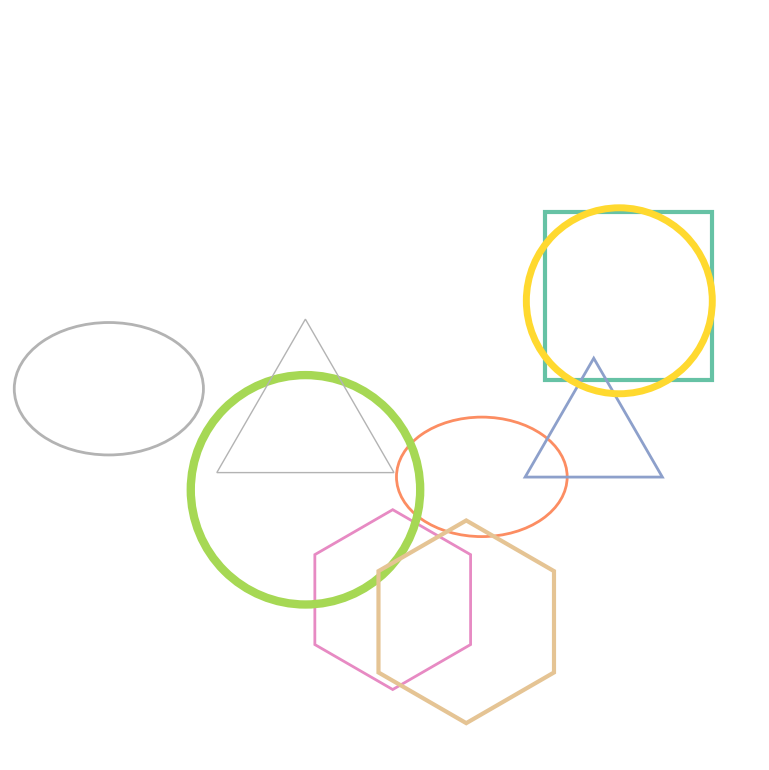[{"shape": "square", "thickness": 1.5, "radius": 0.54, "center": [0.816, 0.616]}, {"shape": "oval", "thickness": 1, "radius": 0.55, "center": [0.626, 0.381]}, {"shape": "triangle", "thickness": 1, "radius": 0.51, "center": [0.771, 0.432]}, {"shape": "hexagon", "thickness": 1, "radius": 0.58, "center": [0.51, 0.221]}, {"shape": "circle", "thickness": 3, "radius": 0.74, "center": [0.397, 0.364]}, {"shape": "circle", "thickness": 2.5, "radius": 0.6, "center": [0.804, 0.609]}, {"shape": "hexagon", "thickness": 1.5, "radius": 0.66, "center": [0.606, 0.192]}, {"shape": "triangle", "thickness": 0.5, "radius": 0.66, "center": [0.397, 0.453]}, {"shape": "oval", "thickness": 1, "radius": 0.61, "center": [0.141, 0.495]}]